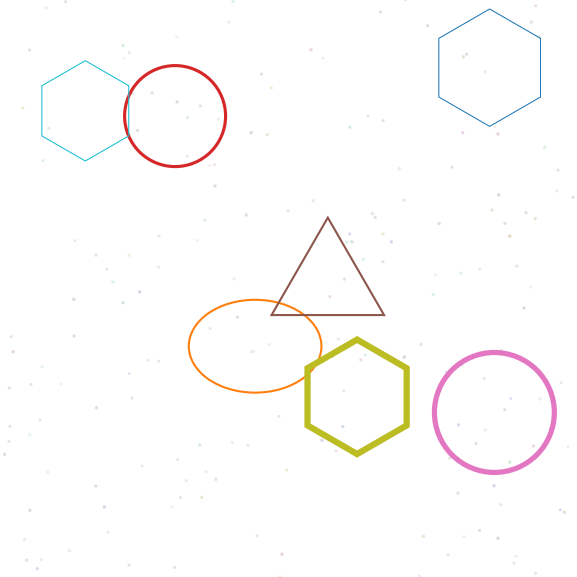[{"shape": "hexagon", "thickness": 0.5, "radius": 0.51, "center": [0.848, 0.882]}, {"shape": "oval", "thickness": 1, "radius": 0.57, "center": [0.442, 0.4]}, {"shape": "circle", "thickness": 1.5, "radius": 0.44, "center": [0.303, 0.798]}, {"shape": "triangle", "thickness": 1, "radius": 0.56, "center": [0.568, 0.51]}, {"shape": "circle", "thickness": 2.5, "radius": 0.52, "center": [0.856, 0.285]}, {"shape": "hexagon", "thickness": 3, "radius": 0.5, "center": [0.618, 0.312]}, {"shape": "hexagon", "thickness": 0.5, "radius": 0.43, "center": [0.148, 0.807]}]